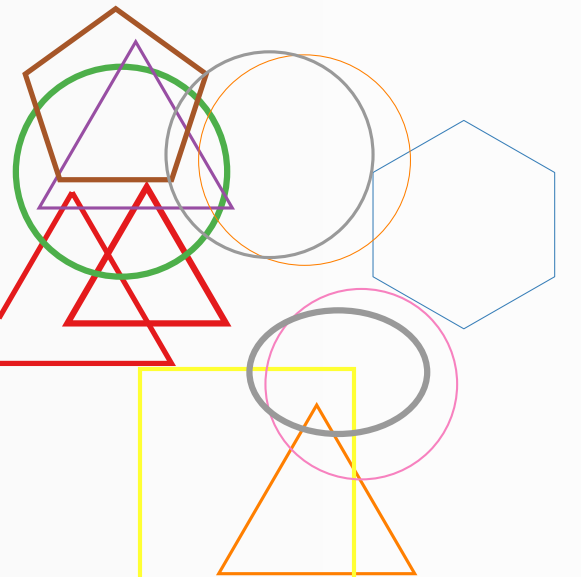[{"shape": "triangle", "thickness": 2.5, "radius": 0.99, "center": [0.124, 0.469]}, {"shape": "triangle", "thickness": 3, "radius": 0.79, "center": [0.252, 0.518]}, {"shape": "hexagon", "thickness": 0.5, "radius": 0.9, "center": [0.798, 0.61]}, {"shape": "circle", "thickness": 3, "radius": 0.91, "center": [0.209, 0.702]}, {"shape": "triangle", "thickness": 1.5, "radius": 0.96, "center": [0.233, 0.735]}, {"shape": "triangle", "thickness": 1.5, "radius": 0.97, "center": [0.545, 0.103]}, {"shape": "circle", "thickness": 0.5, "radius": 0.91, "center": [0.524, 0.722]}, {"shape": "square", "thickness": 2, "radius": 0.92, "center": [0.425, 0.176]}, {"shape": "pentagon", "thickness": 2.5, "radius": 0.82, "center": [0.199, 0.82]}, {"shape": "circle", "thickness": 1, "radius": 0.82, "center": [0.622, 0.334]}, {"shape": "circle", "thickness": 1.5, "radius": 0.89, "center": [0.464, 0.731]}, {"shape": "oval", "thickness": 3, "radius": 0.76, "center": [0.582, 0.355]}]